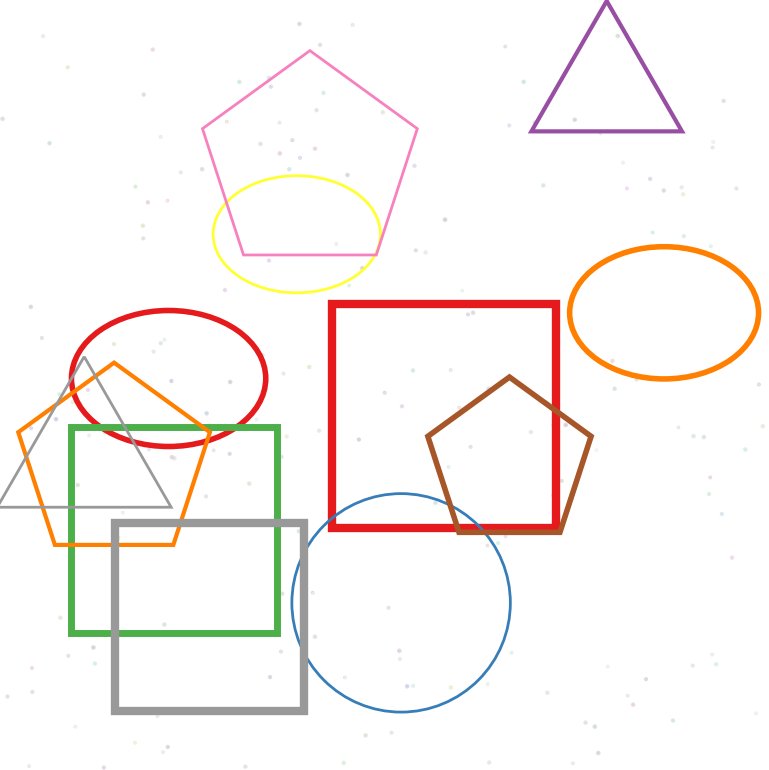[{"shape": "square", "thickness": 3, "radius": 0.73, "center": [0.577, 0.46]}, {"shape": "oval", "thickness": 2, "radius": 0.63, "center": [0.219, 0.508]}, {"shape": "circle", "thickness": 1, "radius": 0.71, "center": [0.521, 0.217]}, {"shape": "square", "thickness": 2.5, "radius": 0.67, "center": [0.226, 0.312]}, {"shape": "triangle", "thickness": 1.5, "radius": 0.56, "center": [0.788, 0.886]}, {"shape": "pentagon", "thickness": 1.5, "radius": 0.65, "center": [0.148, 0.398]}, {"shape": "oval", "thickness": 2, "radius": 0.61, "center": [0.862, 0.594]}, {"shape": "oval", "thickness": 1, "radius": 0.54, "center": [0.385, 0.696]}, {"shape": "pentagon", "thickness": 2, "radius": 0.56, "center": [0.662, 0.399]}, {"shape": "pentagon", "thickness": 1, "radius": 0.73, "center": [0.402, 0.788]}, {"shape": "triangle", "thickness": 1, "radius": 0.65, "center": [0.109, 0.406]}, {"shape": "square", "thickness": 3, "radius": 0.61, "center": [0.272, 0.199]}]